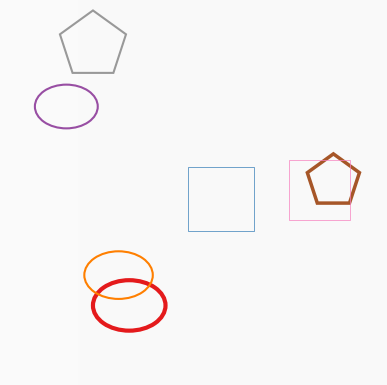[{"shape": "oval", "thickness": 3, "radius": 0.47, "center": [0.334, 0.207]}, {"shape": "square", "thickness": 0.5, "radius": 0.42, "center": [0.57, 0.483]}, {"shape": "oval", "thickness": 1.5, "radius": 0.41, "center": [0.171, 0.723]}, {"shape": "oval", "thickness": 1.5, "radius": 0.44, "center": [0.306, 0.285]}, {"shape": "pentagon", "thickness": 2.5, "radius": 0.35, "center": [0.86, 0.53]}, {"shape": "square", "thickness": 0.5, "radius": 0.4, "center": [0.824, 0.507]}, {"shape": "pentagon", "thickness": 1.5, "radius": 0.45, "center": [0.24, 0.883]}]